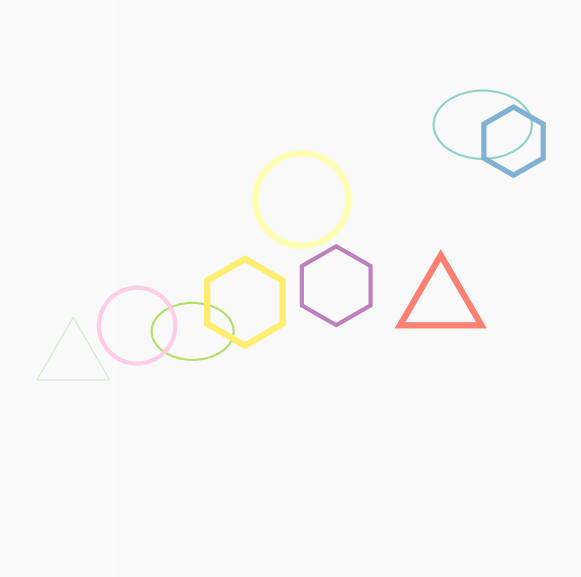[{"shape": "oval", "thickness": 1, "radius": 0.42, "center": [0.831, 0.783]}, {"shape": "circle", "thickness": 3, "radius": 0.4, "center": [0.52, 0.654]}, {"shape": "triangle", "thickness": 3, "radius": 0.4, "center": [0.758, 0.476]}, {"shape": "hexagon", "thickness": 2.5, "radius": 0.29, "center": [0.884, 0.755]}, {"shape": "oval", "thickness": 1, "radius": 0.35, "center": [0.331, 0.425]}, {"shape": "circle", "thickness": 2, "radius": 0.33, "center": [0.236, 0.435]}, {"shape": "hexagon", "thickness": 2, "radius": 0.34, "center": [0.578, 0.504]}, {"shape": "triangle", "thickness": 0.5, "radius": 0.36, "center": [0.126, 0.377]}, {"shape": "hexagon", "thickness": 3, "radius": 0.37, "center": [0.421, 0.476]}]